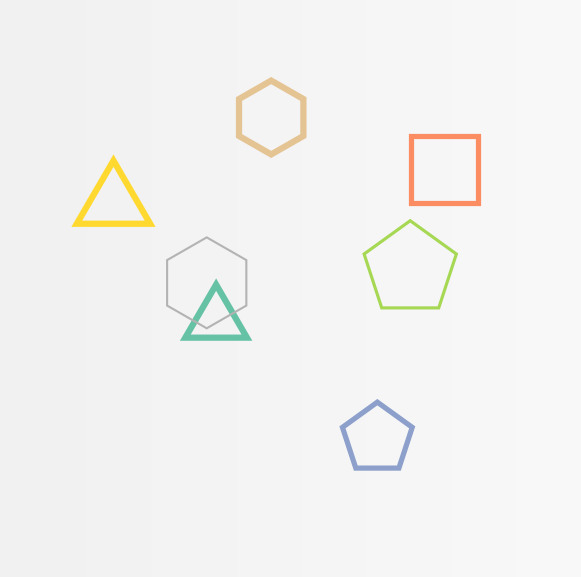[{"shape": "triangle", "thickness": 3, "radius": 0.31, "center": [0.372, 0.445]}, {"shape": "square", "thickness": 2.5, "radius": 0.29, "center": [0.764, 0.706]}, {"shape": "pentagon", "thickness": 2.5, "radius": 0.32, "center": [0.649, 0.24]}, {"shape": "pentagon", "thickness": 1.5, "radius": 0.42, "center": [0.706, 0.534]}, {"shape": "triangle", "thickness": 3, "radius": 0.36, "center": [0.195, 0.648]}, {"shape": "hexagon", "thickness": 3, "radius": 0.32, "center": [0.467, 0.796]}, {"shape": "hexagon", "thickness": 1, "radius": 0.39, "center": [0.356, 0.509]}]